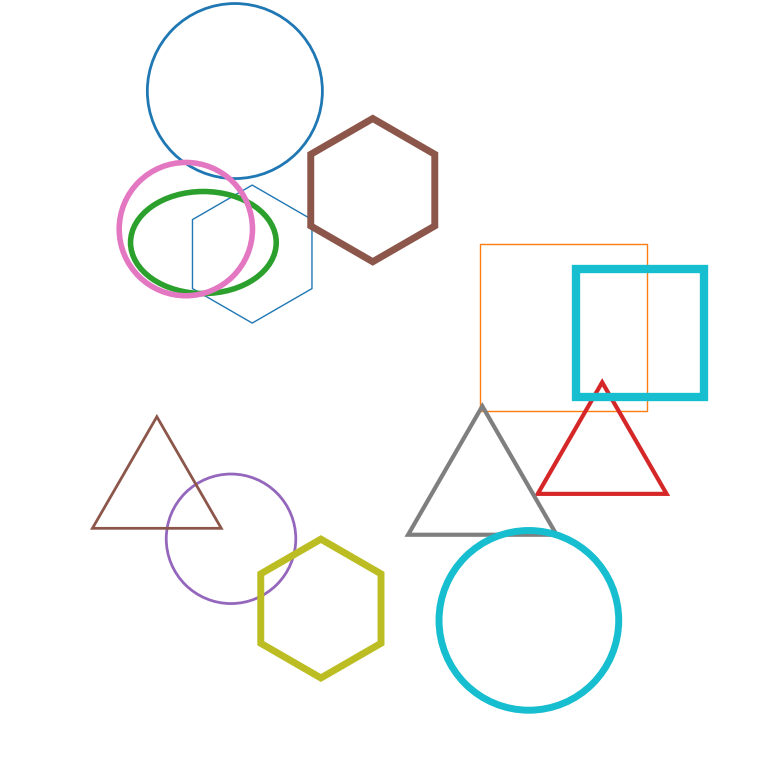[{"shape": "circle", "thickness": 1, "radius": 0.57, "center": [0.305, 0.882]}, {"shape": "hexagon", "thickness": 0.5, "radius": 0.45, "center": [0.328, 0.67]}, {"shape": "square", "thickness": 0.5, "radius": 0.54, "center": [0.732, 0.575]}, {"shape": "oval", "thickness": 2, "radius": 0.47, "center": [0.264, 0.685]}, {"shape": "triangle", "thickness": 1.5, "radius": 0.48, "center": [0.782, 0.407]}, {"shape": "circle", "thickness": 1, "radius": 0.42, "center": [0.3, 0.3]}, {"shape": "hexagon", "thickness": 2.5, "radius": 0.47, "center": [0.484, 0.753]}, {"shape": "triangle", "thickness": 1, "radius": 0.48, "center": [0.204, 0.362]}, {"shape": "circle", "thickness": 2, "radius": 0.43, "center": [0.241, 0.702]}, {"shape": "triangle", "thickness": 1.5, "radius": 0.56, "center": [0.626, 0.361]}, {"shape": "hexagon", "thickness": 2.5, "radius": 0.45, "center": [0.417, 0.21]}, {"shape": "square", "thickness": 3, "radius": 0.41, "center": [0.831, 0.568]}, {"shape": "circle", "thickness": 2.5, "radius": 0.58, "center": [0.687, 0.194]}]